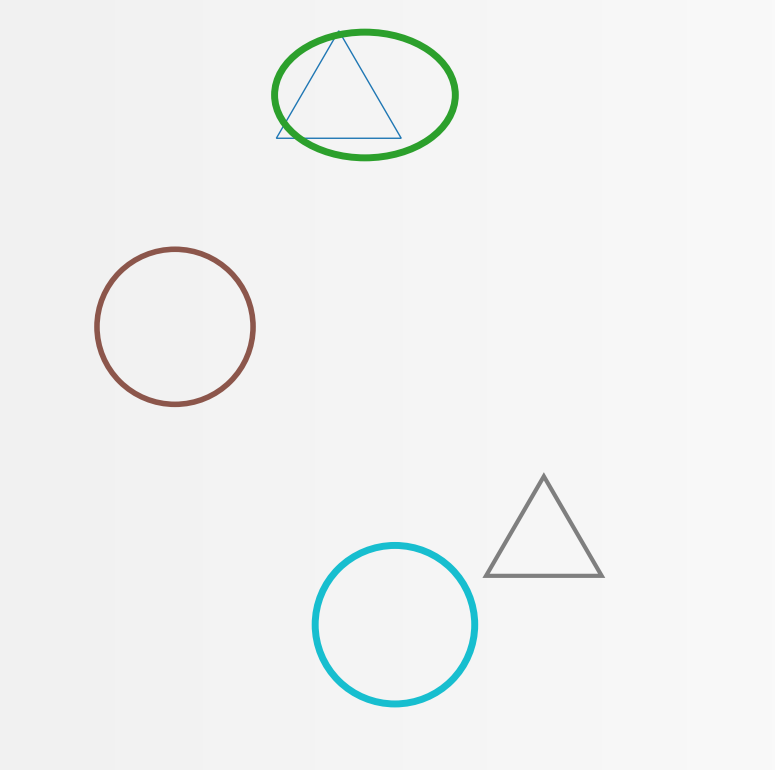[{"shape": "triangle", "thickness": 0.5, "radius": 0.47, "center": [0.437, 0.867]}, {"shape": "oval", "thickness": 2.5, "radius": 0.58, "center": [0.471, 0.877]}, {"shape": "circle", "thickness": 2, "radius": 0.5, "center": [0.226, 0.576]}, {"shape": "triangle", "thickness": 1.5, "radius": 0.43, "center": [0.702, 0.295]}, {"shape": "circle", "thickness": 2.5, "radius": 0.51, "center": [0.51, 0.189]}]